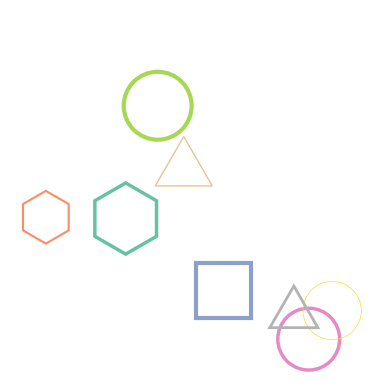[{"shape": "hexagon", "thickness": 2.5, "radius": 0.46, "center": [0.326, 0.432]}, {"shape": "hexagon", "thickness": 1.5, "radius": 0.34, "center": [0.119, 0.436]}, {"shape": "square", "thickness": 3, "radius": 0.36, "center": [0.582, 0.245]}, {"shape": "circle", "thickness": 2.5, "radius": 0.4, "center": [0.802, 0.119]}, {"shape": "circle", "thickness": 3, "radius": 0.44, "center": [0.41, 0.725]}, {"shape": "circle", "thickness": 0.5, "radius": 0.38, "center": [0.863, 0.193]}, {"shape": "triangle", "thickness": 1, "radius": 0.43, "center": [0.477, 0.56]}, {"shape": "triangle", "thickness": 2, "radius": 0.36, "center": [0.763, 0.185]}]